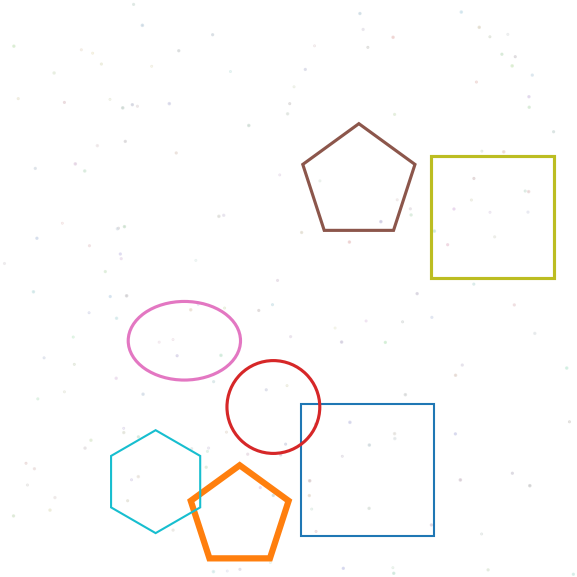[{"shape": "square", "thickness": 1, "radius": 0.57, "center": [0.636, 0.185]}, {"shape": "pentagon", "thickness": 3, "radius": 0.45, "center": [0.415, 0.104]}, {"shape": "circle", "thickness": 1.5, "radius": 0.4, "center": [0.473, 0.294]}, {"shape": "pentagon", "thickness": 1.5, "radius": 0.51, "center": [0.621, 0.683]}, {"shape": "oval", "thickness": 1.5, "radius": 0.49, "center": [0.319, 0.409]}, {"shape": "square", "thickness": 1.5, "radius": 0.53, "center": [0.853, 0.623]}, {"shape": "hexagon", "thickness": 1, "radius": 0.45, "center": [0.269, 0.165]}]